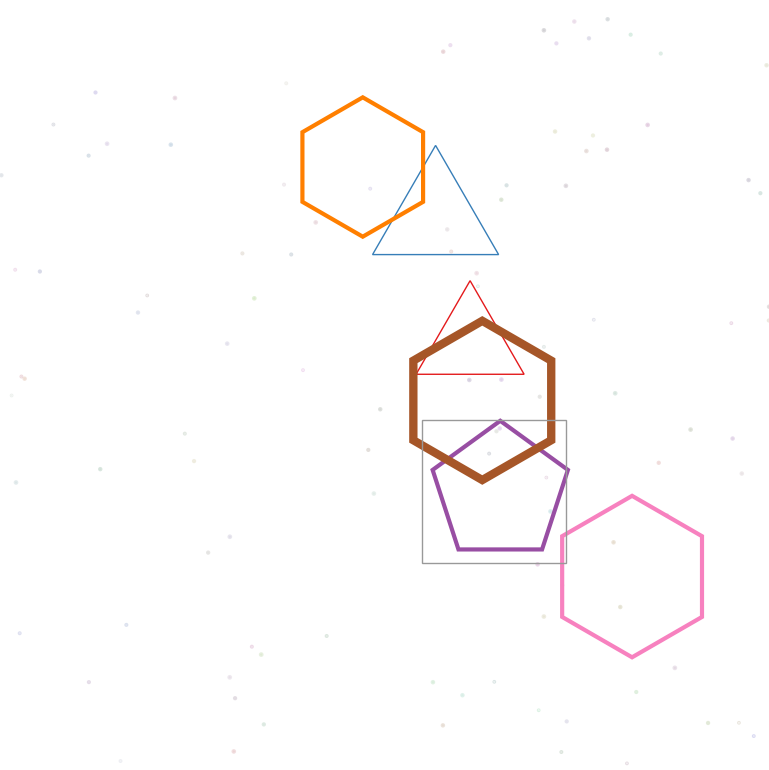[{"shape": "triangle", "thickness": 0.5, "radius": 0.41, "center": [0.61, 0.554]}, {"shape": "triangle", "thickness": 0.5, "radius": 0.47, "center": [0.566, 0.717]}, {"shape": "pentagon", "thickness": 1.5, "radius": 0.46, "center": [0.65, 0.361]}, {"shape": "hexagon", "thickness": 1.5, "radius": 0.45, "center": [0.471, 0.783]}, {"shape": "hexagon", "thickness": 3, "radius": 0.52, "center": [0.626, 0.48]}, {"shape": "hexagon", "thickness": 1.5, "radius": 0.52, "center": [0.821, 0.251]}, {"shape": "square", "thickness": 0.5, "radius": 0.47, "center": [0.642, 0.362]}]